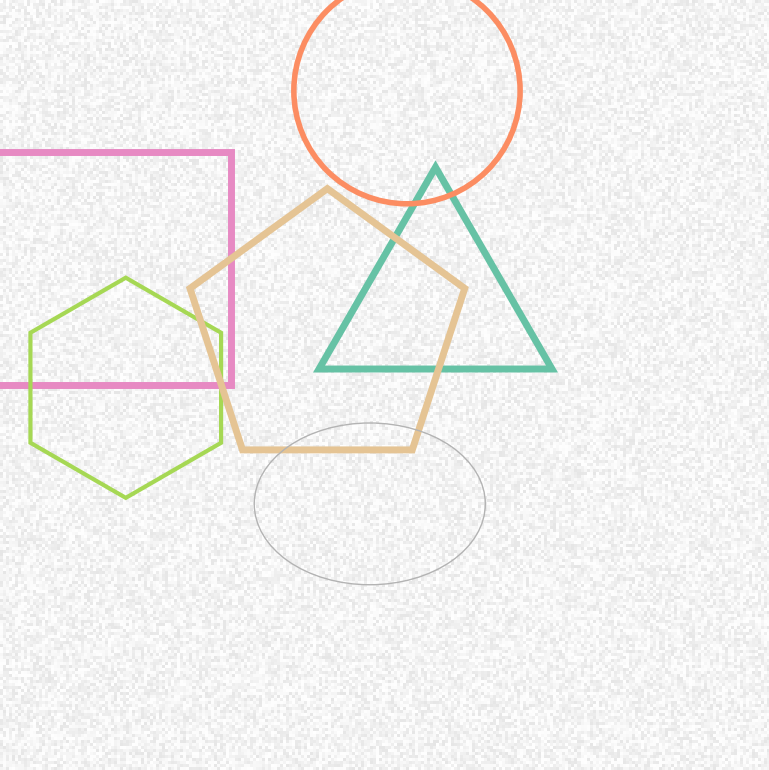[{"shape": "triangle", "thickness": 2.5, "radius": 0.87, "center": [0.566, 0.608]}, {"shape": "circle", "thickness": 2, "radius": 0.73, "center": [0.529, 0.882]}, {"shape": "square", "thickness": 2.5, "radius": 0.75, "center": [0.149, 0.651]}, {"shape": "hexagon", "thickness": 1.5, "radius": 0.71, "center": [0.163, 0.496]}, {"shape": "pentagon", "thickness": 2.5, "radius": 0.94, "center": [0.425, 0.567]}, {"shape": "oval", "thickness": 0.5, "radius": 0.75, "center": [0.48, 0.346]}]